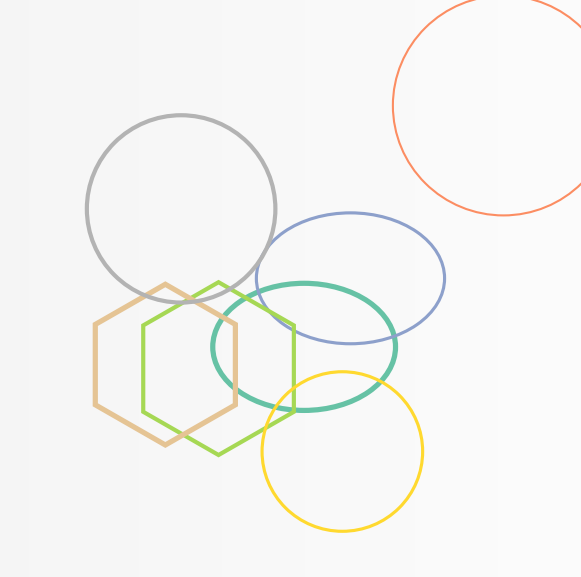[{"shape": "oval", "thickness": 2.5, "radius": 0.79, "center": [0.523, 0.399]}, {"shape": "circle", "thickness": 1, "radius": 0.95, "center": [0.866, 0.816]}, {"shape": "oval", "thickness": 1.5, "radius": 0.81, "center": [0.603, 0.517]}, {"shape": "hexagon", "thickness": 2, "radius": 0.75, "center": [0.376, 0.361]}, {"shape": "circle", "thickness": 1.5, "radius": 0.69, "center": [0.589, 0.217]}, {"shape": "hexagon", "thickness": 2.5, "radius": 0.7, "center": [0.284, 0.368]}, {"shape": "circle", "thickness": 2, "radius": 0.81, "center": [0.312, 0.637]}]